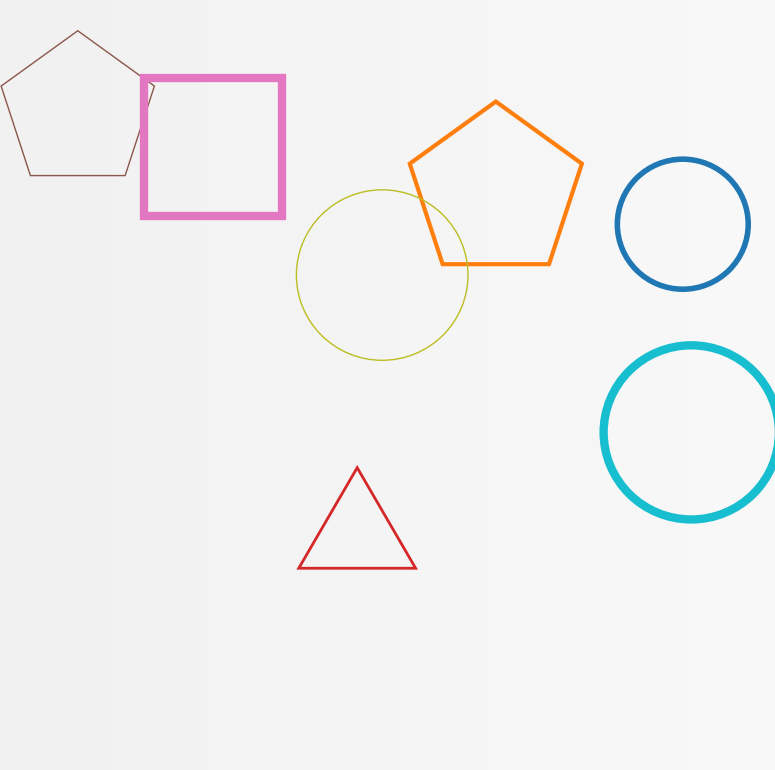[{"shape": "circle", "thickness": 2, "radius": 0.42, "center": [0.881, 0.709]}, {"shape": "pentagon", "thickness": 1.5, "radius": 0.58, "center": [0.64, 0.751]}, {"shape": "triangle", "thickness": 1, "radius": 0.44, "center": [0.461, 0.306]}, {"shape": "pentagon", "thickness": 0.5, "radius": 0.52, "center": [0.1, 0.856]}, {"shape": "square", "thickness": 3, "radius": 0.45, "center": [0.275, 0.809]}, {"shape": "circle", "thickness": 0.5, "radius": 0.55, "center": [0.493, 0.643]}, {"shape": "circle", "thickness": 3, "radius": 0.57, "center": [0.892, 0.438]}]